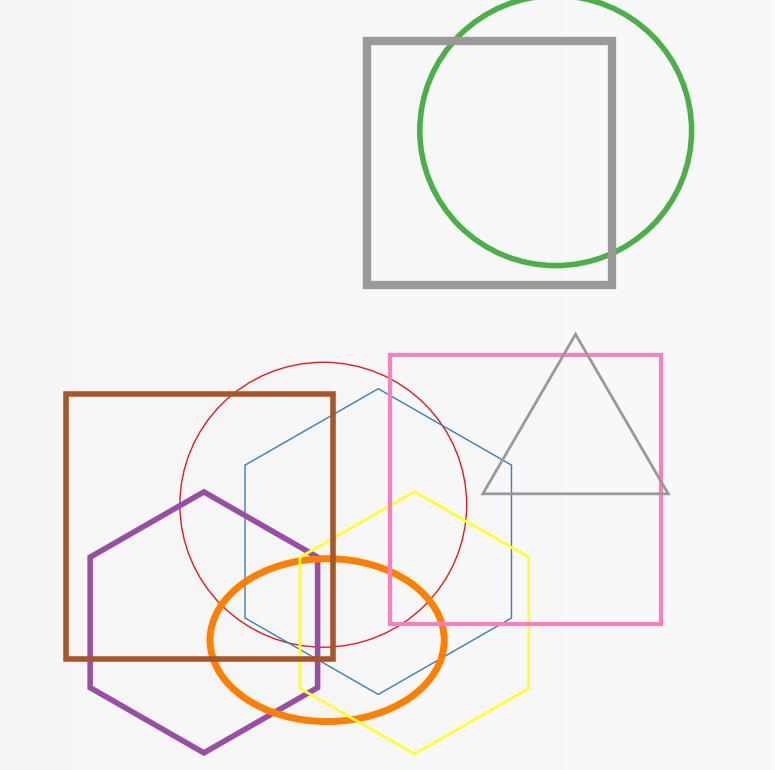[{"shape": "circle", "thickness": 0.5, "radius": 0.93, "center": [0.417, 0.344]}, {"shape": "hexagon", "thickness": 0.5, "radius": 0.99, "center": [0.488, 0.297]}, {"shape": "circle", "thickness": 2, "radius": 0.88, "center": [0.717, 0.83]}, {"shape": "hexagon", "thickness": 2, "radius": 0.85, "center": [0.263, 0.192]}, {"shape": "oval", "thickness": 2.5, "radius": 0.76, "center": [0.422, 0.169]}, {"shape": "hexagon", "thickness": 1, "radius": 0.85, "center": [0.535, 0.191]}, {"shape": "square", "thickness": 2, "radius": 0.86, "center": [0.257, 0.316]}, {"shape": "square", "thickness": 1.5, "radius": 0.87, "center": [0.678, 0.365]}, {"shape": "square", "thickness": 3, "radius": 0.79, "center": [0.632, 0.788]}, {"shape": "triangle", "thickness": 1, "radius": 0.69, "center": [0.743, 0.428]}]